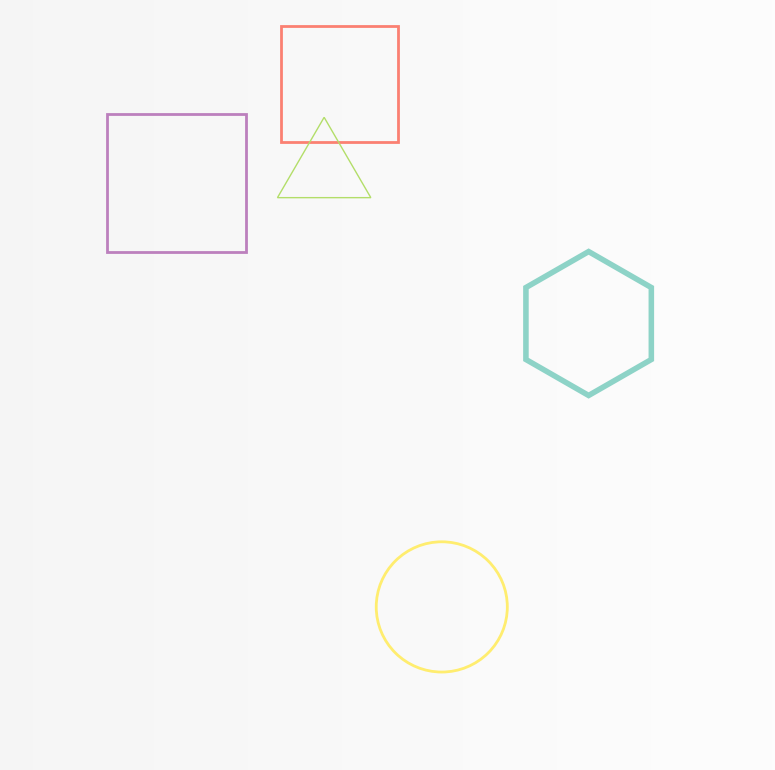[{"shape": "hexagon", "thickness": 2, "radius": 0.47, "center": [0.76, 0.58]}, {"shape": "square", "thickness": 1, "radius": 0.38, "center": [0.438, 0.891]}, {"shape": "triangle", "thickness": 0.5, "radius": 0.35, "center": [0.418, 0.778]}, {"shape": "square", "thickness": 1, "radius": 0.45, "center": [0.228, 0.763]}, {"shape": "circle", "thickness": 1, "radius": 0.42, "center": [0.57, 0.212]}]